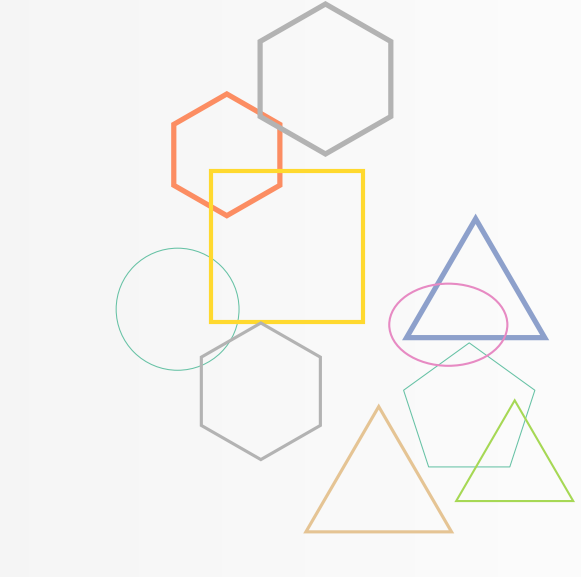[{"shape": "circle", "thickness": 0.5, "radius": 0.53, "center": [0.306, 0.464]}, {"shape": "pentagon", "thickness": 0.5, "radius": 0.59, "center": [0.807, 0.287]}, {"shape": "hexagon", "thickness": 2.5, "radius": 0.53, "center": [0.39, 0.731]}, {"shape": "triangle", "thickness": 2.5, "radius": 0.69, "center": [0.818, 0.483]}, {"shape": "oval", "thickness": 1, "radius": 0.51, "center": [0.771, 0.437]}, {"shape": "triangle", "thickness": 1, "radius": 0.58, "center": [0.886, 0.19]}, {"shape": "square", "thickness": 2, "radius": 0.65, "center": [0.493, 0.572]}, {"shape": "triangle", "thickness": 1.5, "radius": 0.72, "center": [0.652, 0.15]}, {"shape": "hexagon", "thickness": 1.5, "radius": 0.59, "center": [0.449, 0.322]}, {"shape": "hexagon", "thickness": 2.5, "radius": 0.65, "center": [0.56, 0.862]}]